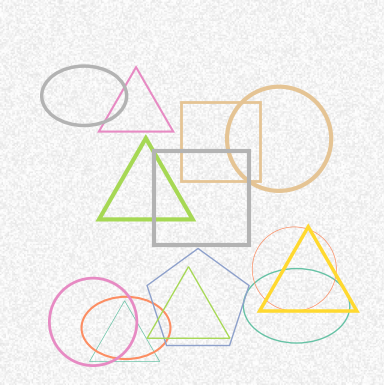[{"shape": "oval", "thickness": 1, "radius": 0.69, "center": [0.77, 0.206]}, {"shape": "triangle", "thickness": 0.5, "radius": 0.53, "center": [0.324, 0.114]}, {"shape": "oval", "thickness": 1.5, "radius": 0.58, "center": [0.327, 0.148]}, {"shape": "circle", "thickness": 0.5, "radius": 0.55, "center": [0.764, 0.301]}, {"shape": "pentagon", "thickness": 1, "radius": 0.7, "center": [0.514, 0.215]}, {"shape": "circle", "thickness": 2, "radius": 0.57, "center": [0.242, 0.164]}, {"shape": "triangle", "thickness": 1.5, "radius": 0.56, "center": [0.353, 0.714]}, {"shape": "triangle", "thickness": 3, "radius": 0.7, "center": [0.379, 0.5]}, {"shape": "triangle", "thickness": 1, "radius": 0.62, "center": [0.49, 0.183]}, {"shape": "triangle", "thickness": 2.5, "radius": 0.73, "center": [0.801, 0.265]}, {"shape": "circle", "thickness": 3, "radius": 0.68, "center": [0.725, 0.64]}, {"shape": "square", "thickness": 2, "radius": 0.51, "center": [0.572, 0.632]}, {"shape": "square", "thickness": 3, "radius": 0.61, "center": [0.524, 0.485]}, {"shape": "oval", "thickness": 2.5, "radius": 0.55, "center": [0.219, 0.751]}]